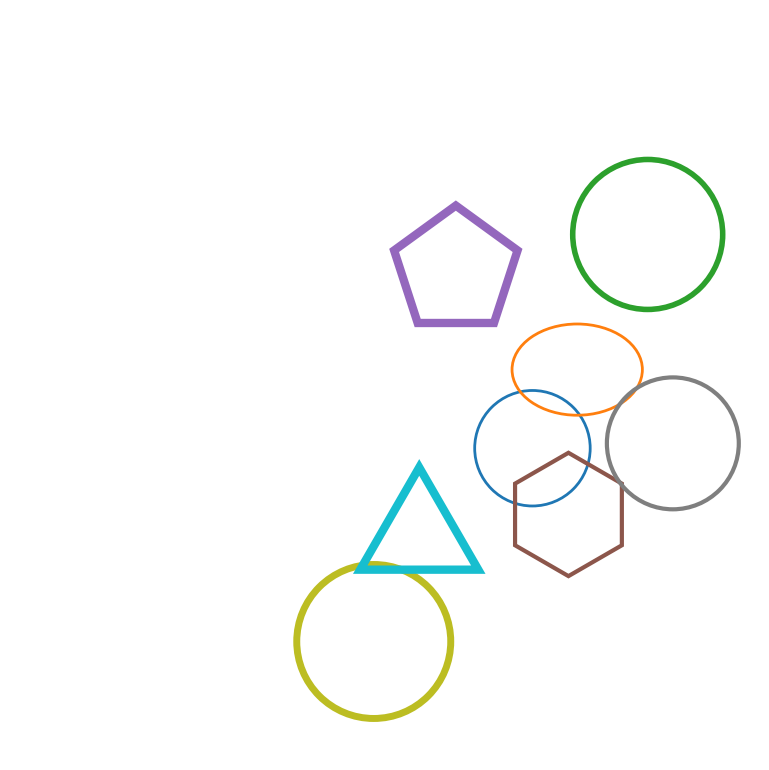[{"shape": "circle", "thickness": 1, "radius": 0.38, "center": [0.691, 0.418]}, {"shape": "oval", "thickness": 1, "radius": 0.42, "center": [0.75, 0.52]}, {"shape": "circle", "thickness": 2, "radius": 0.49, "center": [0.841, 0.696]}, {"shape": "pentagon", "thickness": 3, "radius": 0.42, "center": [0.592, 0.649]}, {"shape": "hexagon", "thickness": 1.5, "radius": 0.4, "center": [0.738, 0.332]}, {"shape": "circle", "thickness": 1.5, "radius": 0.43, "center": [0.874, 0.424]}, {"shape": "circle", "thickness": 2.5, "radius": 0.5, "center": [0.485, 0.167]}, {"shape": "triangle", "thickness": 3, "radius": 0.44, "center": [0.544, 0.304]}]